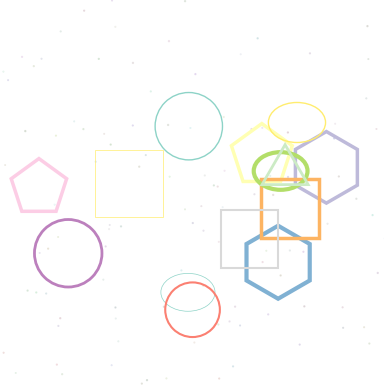[{"shape": "circle", "thickness": 1, "radius": 0.44, "center": [0.49, 0.672]}, {"shape": "oval", "thickness": 0.5, "radius": 0.35, "center": [0.488, 0.241]}, {"shape": "pentagon", "thickness": 2.5, "radius": 0.42, "center": [0.68, 0.596]}, {"shape": "hexagon", "thickness": 2.5, "radius": 0.46, "center": [0.848, 0.565]}, {"shape": "circle", "thickness": 1.5, "radius": 0.35, "center": [0.5, 0.195]}, {"shape": "hexagon", "thickness": 3, "radius": 0.47, "center": [0.722, 0.319]}, {"shape": "square", "thickness": 2.5, "radius": 0.38, "center": [0.752, 0.458]}, {"shape": "oval", "thickness": 3, "radius": 0.35, "center": [0.729, 0.556]}, {"shape": "pentagon", "thickness": 2.5, "radius": 0.38, "center": [0.101, 0.512]}, {"shape": "square", "thickness": 1.5, "radius": 0.37, "center": [0.648, 0.38]}, {"shape": "circle", "thickness": 2, "radius": 0.44, "center": [0.177, 0.342]}, {"shape": "triangle", "thickness": 2, "radius": 0.35, "center": [0.74, 0.555]}, {"shape": "square", "thickness": 0.5, "radius": 0.44, "center": [0.335, 0.523]}, {"shape": "oval", "thickness": 1, "radius": 0.37, "center": [0.771, 0.682]}]